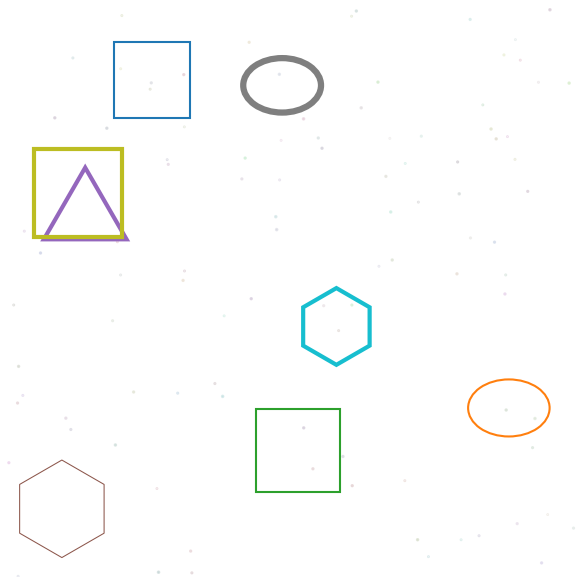[{"shape": "square", "thickness": 1, "radius": 0.33, "center": [0.263, 0.86]}, {"shape": "oval", "thickness": 1, "radius": 0.35, "center": [0.881, 0.293]}, {"shape": "square", "thickness": 1, "radius": 0.36, "center": [0.516, 0.219]}, {"shape": "triangle", "thickness": 2, "radius": 0.41, "center": [0.148, 0.626]}, {"shape": "hexagon", "thickness": 0.5, "radius": 0.42, "center": [0.107, 0.118]}, {"shape": "oval", "thickness": 3, "radius": 0.34, "center": [0.489, 0.851]}, {"shape": "square", "thickness": 2, "radius": 0.38, "center": [0.135, 0.665]}, {"shape": "hexagon", "thickness": 2, "radius": 0.33, "center": [0.583, 0.434]}]